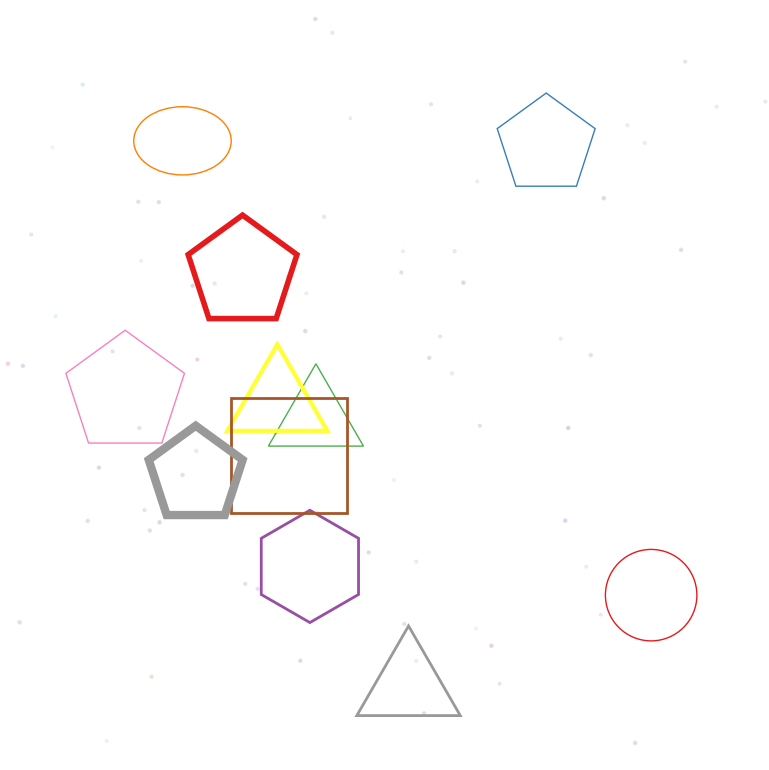[{"shape": "pentagon", "thickness": 2, "radius": 0.37, "center": [0.315, 0.646]}, {"shape": "circle", "thickness": 0.5, "radius": 0.3, "center": [0.846, 0.227]}, {"shape": "pentagon", "thickness": 0.5, "radius": 0.33, "center": [0.709, 0.812]}, {"shape": "triangle", "thickness": 0.5, "radius": 0.36, "center": [0.41, 0.456]}, {"shape": "hexagon", "thickness": 1, "radius": 0.36, "center": [0.402, 0.264]}, {"shape": "oval", "thickness": 0.5, "radius": 0.32, "center": [0.237, 0.817]}, {"shape": "triangle", "thickness": 1.5, "radius": 0.37, "center": [0.36, 0.478]}, {"shape": "square", "thickness": 1, "radius": 0.38, "center": [0.376, 0.408]}, {"shape": "pentagon", "thickness": 0.5, "radius": 0.4, "center": [0.163, 0.49]}, {"shape": "pentagon", "thickness": 3, "radius": 0.32, "center": [0.254, 0.383]}, {"shape": "triangle", "thickness": 1, "radius": 0.39, "center": [0.531, 0.109]}]